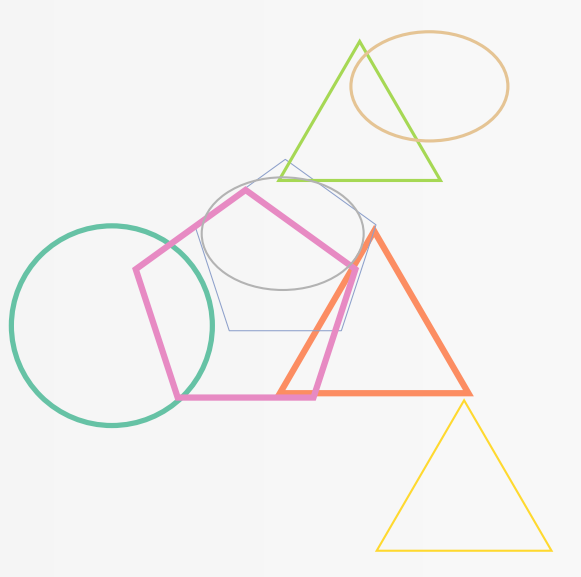[{"shape": "circle", "thickness": 2.5, "radius": 0.86, "center": [0.192, 0.435]}, {"shape": "triangle", "thickness": 3, "radius": 0.94, "center": [0.644, 0.412]}, {"shape": "pentagon", "thickness": 0.5, "radius": 0.82, "center": [0.491, 0.559]}, {"shape": "pentagon", "thickness": 3, "radius": 0.99, "center": [0.422, 0.471]}, {"shape": "triangle", "thickness": 1.5, "radius": 0.8, "center": [0.619, 0.767]}, {"shape": "triangle", "thickness": 1, "radius": 0.87, "center": [0.798, 0.132]}, {"shape": "oval", "thickness": 1.5, "radius": 0.68, "center": [0.739, 0.85]}, {"shape": "oval", "thickness": 1, "radius": 0.7, "center": [0.486, 0.595]}]